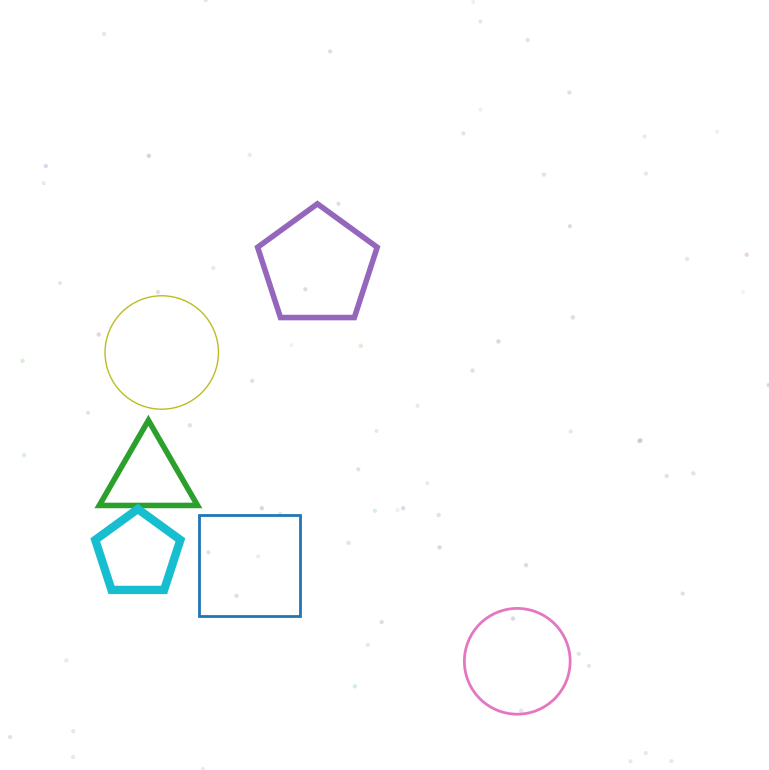[{"shape": "square", "thickness": 1, "radius": 0.33, "center": [0.324, 0.266]}, {"shape": "triangle", "thickness": 2, "radius": 0.37, "center": [0.193, 0.38]}, {"shape": "pentagon", "thickness": 2, "radius": 0.41, "center": [0.412, 0.654]}, {"shape": "circle", "thickness": 1, "radius": 0.34, "center": [0.672, 0.141]}, {"shape": "circle", "thickness": 0.5, "radius": 0.37, "center": [0.21, 0.542]}, {"shape": "pentagon", "thickness": 3, "radius": 0.29, "center": [0.179, 0.281]}]